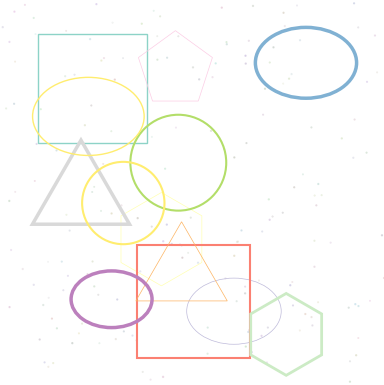[{"shape": "square", "thickness": 1, "radius": 0.71, "center": [0.24, 0.769]}, {"shape": "hexagon", "thickness": 0.5, "radius": 0.61, "center": [0.419, 0.379]}, {"shape": "oval", "thickness": 0.5, "radius": 0.61, "center": [0.608, 0.192]}, {"shape": "square", "thickness": 1.5, "radius": 0.74, "center": [0.502, 0.217]}, {"shape": "oval", "thickness": 2.5, "radius": 0.66, "center": [0.795, 0.837]}, {"shape": "triangle", "thickness": 0.5, "radius": 0.69, "center": [0.472, 0.287]}, {"shape": "circle", "thickness": 1.5, "radius": 0.62, "center": [0.463, 0.577]}, {"shape": "pentagon", "thickness": 0.5, "radius": 0.51, "center": [0.456, 0.819]}, {"shape": "triangle", "thickness": 2.5, "radius": 0.73, "center": [0.21, 0.49]}, {"shape": "oval", "thickness": 2.5, "radius": 0.53, "center": [0.29, 0.223]}, {"shape": "hexagon", "thickness": 2, "radius": 0.53, "center": [0.743, 0.131]}, {"shape": "circle", "thickness": 1.5, "radius": 0.53, "center": [0.32, 0.473]}, {"shape": "oval", "thickness": 1, "radius": 0.72, "center": [0.23, 0.698]}]